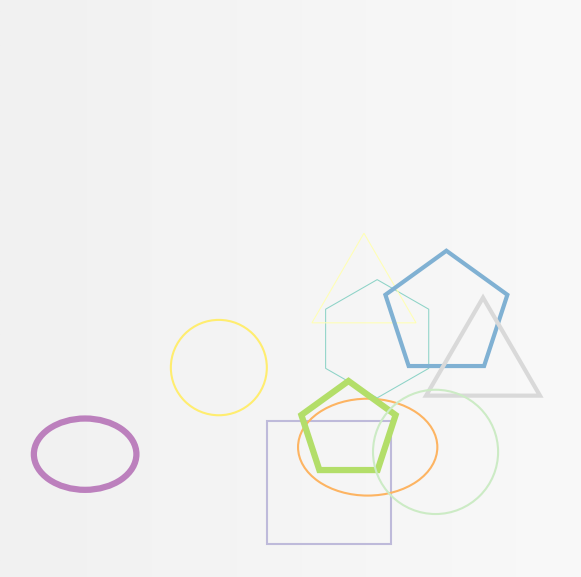[{"shape": "hexagon", "thickness": 0.5, "radius": 0.51, "center": [0.649, 0.413]}, {"shape": "triangle", "thickness": 0.5, "radius": 0.52, "center": [0.626, 0.492]}, {"shape": "square", "thickness": 1, "radius": 0.53, "center": [0.566, 0.164]}, {"shape": "pentagon", "thickness": 2, "radius": 0.55, "center": [0.768, 0.455]}, {"shape": "oval", "thickness": 1, "radius": 0.6, "center": [0.633, 0.225]}, {"shape": "pentagon", "thickness": 3, "radius": 0.43, "center": [0.6, 0.254]}, {"shape": "triangle", "thickness": 2, "radius": 0.57, "center": [0.831, 0.371]}, {"shape": "oval", "thickness": 3, "radius": 0.44, "center": [0.146, 0.213]}, {"shape": "circle", "thickness": 1, "radius": 0.54, "center": [0.749, 0.217]}, {"shape": "circle", "thickness": 1, "radius": 0.41, "center": [0.376, 0.363]}]